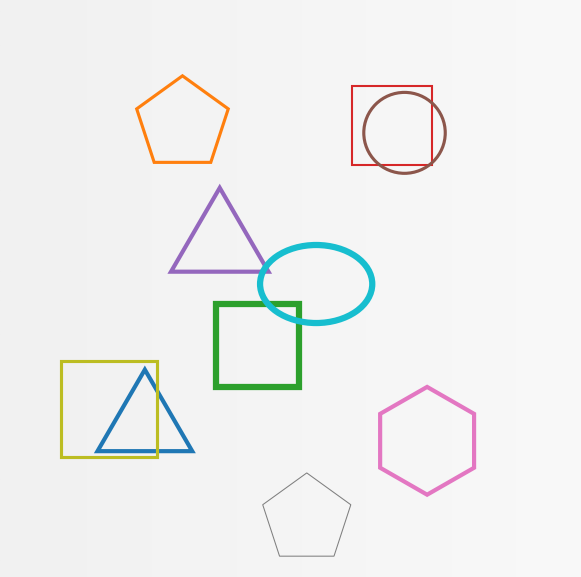[{"shape": "triangle", "thickness": 2, "radius": 0.47, "center": [0.249, 0.265]}, {"shape": "pentagon", "thickness": 1.5, "radius": 0.41, "center": [0.314, 0.785]}, {"shape": "square", "thickness": 3, "radius": 0.36, "center": [0.443, 0.401]}, {"shape": "square", "thickness": 1, "radius": 0.34, "center": [0.674, 0.782]}, {"shape": "triangle", "thickness": 2, "radius": 0.48, "center": [0.378, 0.577]}, {"shape": "circle", "thickness": 1.5, "radius": 0.35, "center": [0.696, 0.769]}, {"shape": "hexagon", "thickness": 2, "radius": 0.47, "center": [0.735, 0.236]}, {"shape": "pentagon", "thickness": 0.5, "radius": 0.4, "center": [0.528, 0.101]}, {"shape": "square", "thickness": 1.5, "radius": 0.42, "center": [0.187, 0.29]}, {"shape": "oval", "thickness": 3, "radius": 0.48, "center": [0.544, 0.507]}]